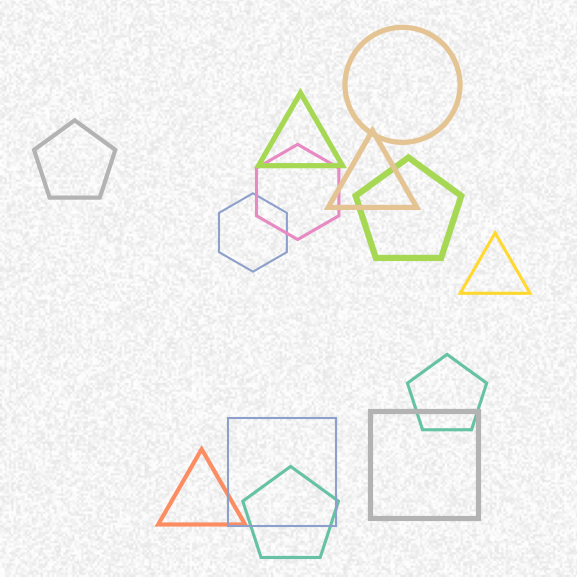[{"shape": "pentagon", "thickness": 1.5, "radius": 0.44, "center": [0.503, 0.104]}, {"shape": "pentagon", "thickness": 1.5, "radius": 0.36, "center": [0.774, 0.313]}, {"shape": "triangle", "thickness": 2, "radius": 0.43, "center": [0.349, 0.134]}, {"shape": "square", "thickness": 1, "radius": 0.47, "center": [0.489, 0.182]}, {"shape": "hexagon", "thickness": 1, "radius": 0.34, "center": [0.438, 0.597]}, {"shape": "hexagon", "thickness": 1.5, "radius": 0.41, "center": [0.515, 0.667]}, {"shape": "pentagon", "thickness": 3, "radius": 0.48, "center": [0.707, 0.63]}, {"shape": "triangle", "thickness": 2.5, "radius": 0.42, "center": [0.52, 0.754]}, {"shape": "triangle", "thickness": 1.5, "radius": 0.35, "center": [0.857, 0.526]}, {"shape": "triangle", "thickness": 2.5, "radius": 0.44, "center": [0.645, 0.684]}, {"shape": "circle", "thickness": 2.5, "radius": 0.5, "center": [0.697, 0.852]}, {"shape": "pentagon", "thickness": 2, "radius": 0.37, "center": [0.129, 0.717]}, {"shape": "square", "thickness": 2.5, "radius": 0.46, "center": [0.734, 0.194]}]